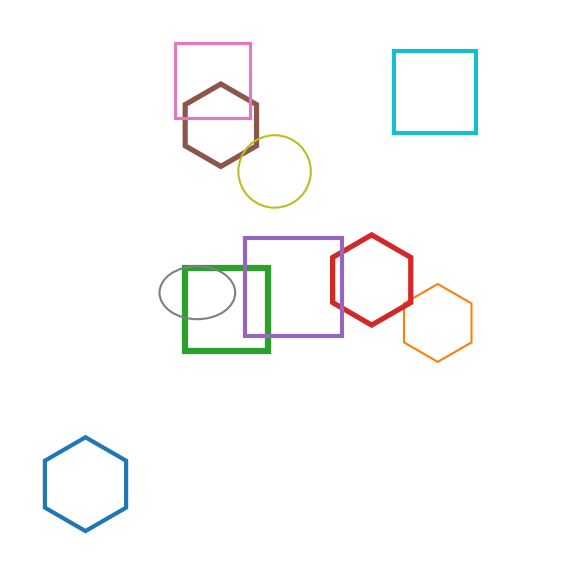[{"shape": "hexagon", "thickness": 2, "radius": 0.41, "center": [0.148, 0.161]}, {"shape": "hexagon", "thickness": 1, "radius": 0.34, "center": [0.758, 0.44]}, {"shape": "square", "thickness": 3, "radius": 0.36, "center": [0.392, 0.463]}, {"shape": "hexagon", "thickness": 2.5, "radius": 0.39, "center": [0.644, 0.514]}, {"shape": "square", "thickness": 2, "radius": 0.42, "center": [0.509, 0.502]}, {"shape": "hexagon", "thickness": 2.5, "radius": 0.36, "center": [0.382, 0.782]}, {"shape": "square", "thickness": 1.5, "radius": 0.32, "center": [0.368, 0.86]}, {"shape": "oval", "thickness": 1, "radius": 0.33, "center": [0.342, 0.492]}, {"shape": "circle", "thickness": 1, "radius": 0.31, "center": [0.475, 0.702]}, {"shape": "square", "thickness": 2, "radius": 0.35, "center": [0.753, 0.84]}]